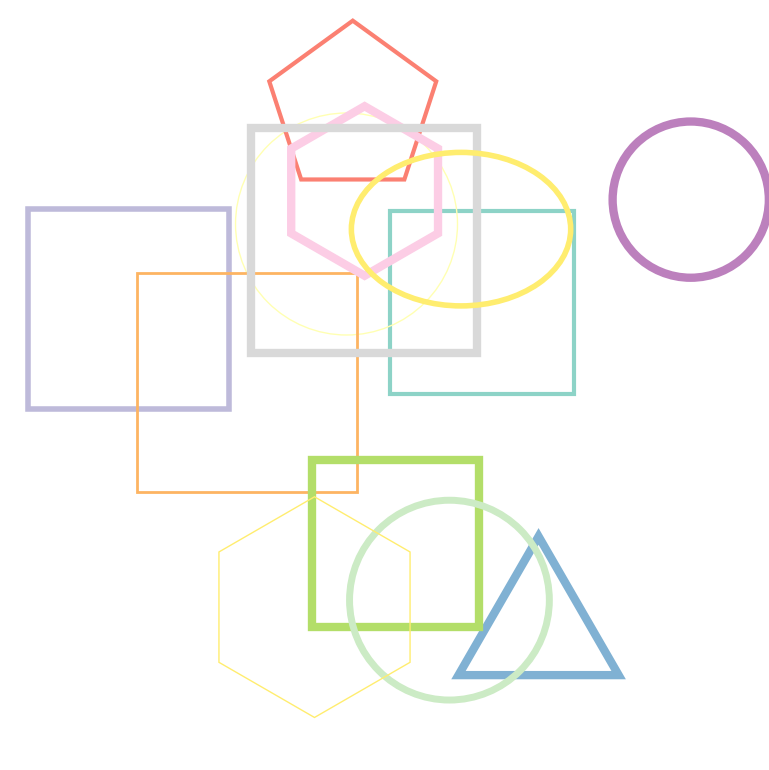[{"shape": "square", "thickness": 1.5, "radius": 0.6, "center": [0.626, 0.607]}, {"shape": "circle", "thickness": 0.5, "radius": 0.72, "center": [0.45, 0.709]}, {"shape": "square", "thickness": 2, "radius": 0.65, "center": [0.166, 0.599]}, {"shape": "pentagon", "thickness": 1.5, "radius": 0.57, "center": [0.458, 0.859]}, {"shape": "triangle", "thickness": 3, "radius": 0.6, "center": [0.699, 0.183]}, {"shape": "square", "thickness": 1, "radius": 0.71, "center": [0.321, 0.503]}, {"shape": "square", "thickness": 3, "radius": 0.54, "center": [0.513, 0.294]}, {"shape": "hexagon", "thickness": 3, "radius": 0.55, "center": [0.474, 0.752]}, {"shape": "square", "thickness": 3, "radius": 0.73, "center": [0.473, 0.688]}, {"shape": "circle", "thickness": 3, "radius": 0.51, "center": [0.897, 0.741]}, {"shape": "circle", "thickness": 2.5, "radius": 0.65, "center": [0.584, 0.221]}, {"shape": "hexagon", "thickness": 0.5, "radius": 0.72, "center": [0.408, 0.212]}, {"shape": "oval", "thickness": 2, "radius": 0.71, "center": [0.599, 0.702]}]